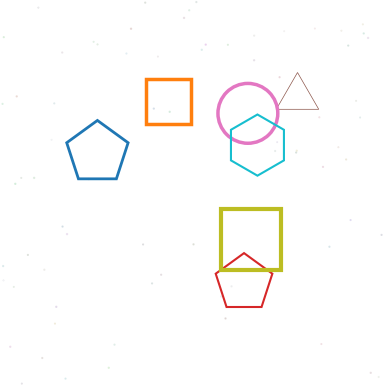[{"shape": "pentagon", "thickness": 2, "radius": 0.42, "center": [0.253, 0.603]}, {"shape": "square", "thickness": 2.5, "radius": 0.29, "center": [0.438, 0.736]}, {"shape": "pentagon", "thickness": 1.5, "radius": 0.39, "center": [0.634, 0.265]}, {"shape": "triangle", "thickness": 0.5, "radius": 0.32, "center": [0.773, 0.748]}, {"shape": "circle", "thickness": 2.5, "radius": 0.39, "center": [0.644, 0.706]}, {"shape": "square", "thickness": 3, "radius": 0.39, "center": [0.652, 0.378]}, {"shape": "hexagon", "thickness": 1.5, "radius": 0.4, "center": [0.669, 0.623]}]